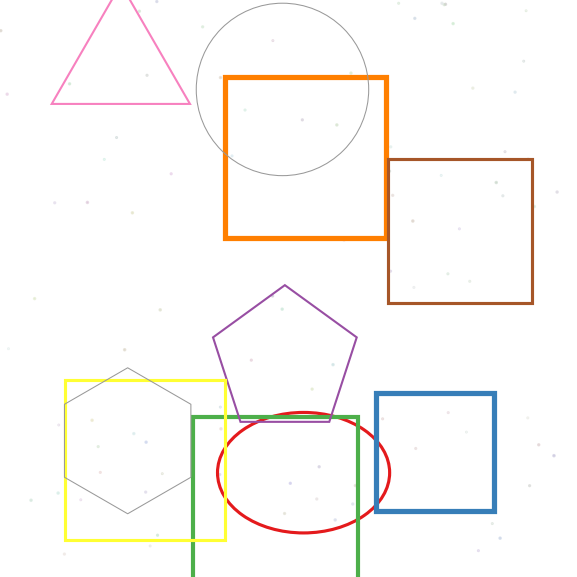[{"shape": "oval", "thickness": 1.5, "radius": 0.75, "center": [0.526, 0.181]}, {"shape": "square", "thickness": 2.5, "radius": 0.51, "center": [0.754, 0.217]}, {"shape": "square", "thickness": 2, "radius": 0.71, "center": [0.477, 0.134]}, {"shape": "pentagon", "thickness": 1, "radius": 0.65, "center": [0.493, 0.375]}, {"shape": "square", "thickness": 2.5, "radius": 0.7, "center": [0.53, 0.727]}, {"shape": "square", "thickness": 1.5, "radius": 0.69, "center": [0.251, 0.203]}, {"shape": "square", "thickness": 1.5, "radius": 0.62, "center": [0.796, 0.599]}, {"shape": "triangle", "thickness": 1, "radius": 0.69, "center": [0.209, 0.888]}, {"shape": "circle", "thickness": 0.5, "radius": 0.75, "center": [0.489, 0.844]}, {"shape": "hexagon", "thickness": 0.5, "radius": 0.63, "center": [0.221, 0.236]}]